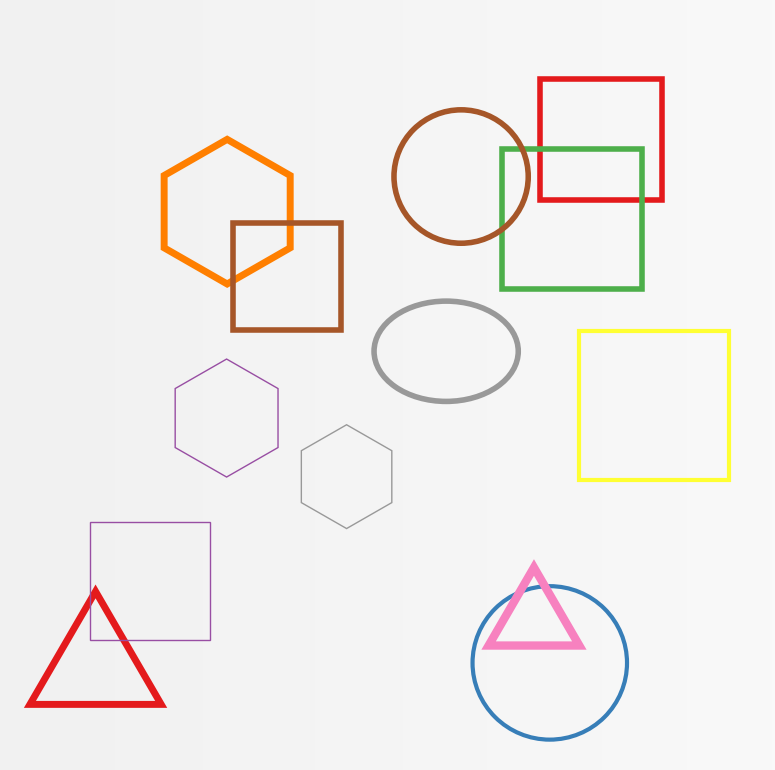[{"shape": "square", "thickness": 2, "radius": 0.39, "center": [0.775, 0.819]}, {"shape": "triangle", "thickness": 2.5, "radius": 0.49, "center": [0.123, 0.134]}, {"shape": "circle", "thickness": 1.5, "radius": 0.5, "center": [0.709, 0.139]}, {"shape": "square", "thickness": 2, "radius": 0.45, "center": [0.738, 0.715]}, {"shape": "square", "thickness": 0.5, "radius": 0.39, "center": [0.193, 0.246]}, {"shape": "hexagon", "thickness": 0.5, "radius": 0.38, "center": [0.292, 0.457]}, {"shape": "hexagon", "thickness": 2.5, "radius": 0.47, "center": [0.293, 0.725]}, {"shape": "square", "thickness": 1.5, "radius": 0.48, "center": [0.844, 0.474]}, {"shape": "square", "thickness": 2, "radius": 0.35, "center": [0.37, 0.641]}, {"shape": "circle", "thickness": 2, "radius": 0.43, "center": [0.595, 0.771]}, {"shape": "triangle", "thickness": 3, "radius": 0.34, "center": [0.689, 0.195]}, {"shape": "oval", "thickness": 2, "radius": 0.47, "center": [0.576, 0.544]}, {"shape": "hexagon", "thickness": 0.5, "radius": 0.34, "center": [0.447, 0.381]}]